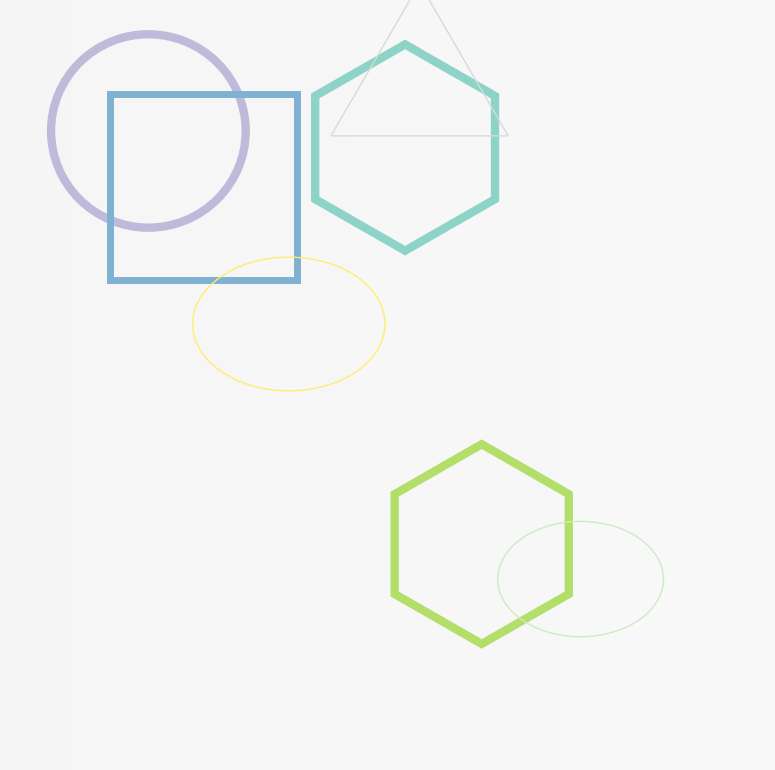[{"shape": "hexagon", "thickness": 3, "radius": 0.67, "center": [0.523, 0.808]}, {"shape": "circle", "thickness": 3, "radius": 0.63, "center": [0.191, 0.83]}, {"shape": "square", "thickness": 2.5, "radius": 0.6, "center": [0.263, 0.758]}, {"shape": "hexagon", "thickness": 3, "radius": 0.65, "center": [0.622, 0.293]}, {"shape": "triangle", "thickness": 0.5, "radius": 0.66, "center": [0.541, 0.89]}, {"shape": "oval", "thickness": 0.5, "radius": 0.53, "center": [0.749, 0.248]}, {"shape": "oval", "thickness": 0.5, "radius": 0.62, "center": [0.373, 0.579]}]